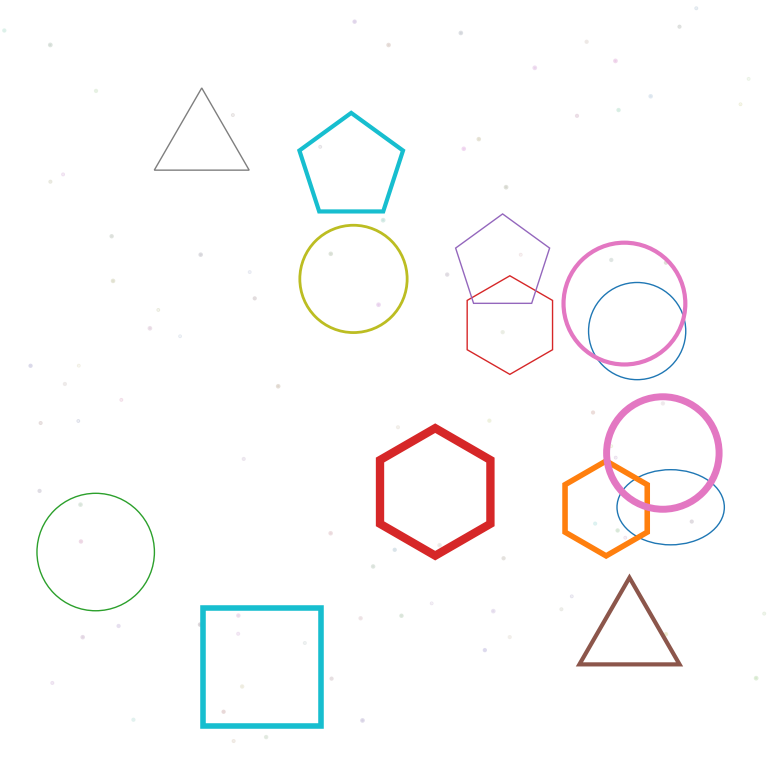[{"shape": "circle", "thickness": 0.5, "radius": 0.32, "center": [0.827, 0.57]}, {"shape": "oval", "thickness": 0.5, "radius": 0.35, "center": [0.871, 0.341]}, {"shape": "hexagon", "thickness": 2, "radius": 0.31, "center": [0.787, 0.34]}, {"shape": "circle", "thickness": 0.5, "radius": 0.38, "center": [0.124, 0.283]}, {"shape": "hexagon", "thickness": 3, "radius": 0.41, "center": [0.565, 0.361]}, {"shape": "hexagon", "thickness": 0.5, "radius": 0.32, "center": [0.662, 0.578]}, {"shape": "pentagon", "thickness": 0.5, "radius": 0.32, "center": [0.653, 0.658]}, {"shape": "triangle", "thickness": 1.5, "radius": 0.38, "center": [0.818, 0.175]}, {"shape": "circle", "thickness": 2.5, "radius": 0.37, "center": [0.861, 0.412]}, {"shape": "circle", "thickness": 1.5, "radius": 0.4, "center": [0.811, 0.606]}, {"shape": "triangle", "thickness": 0.5, "radius": 0.36, "center": [0.262, 0.815]}, {"shape": "circle", "thickness": 1, "radius": 0.35, "center": [0.459, 0.638]}, {"shape": "pentagon", "thickness": 1.5, "radius": 0.35, "center": [0.456, 0.783]}, {"shape": "square", "thickness": 2, "radius": 0.39, "center": [0.34, 0.134]}]